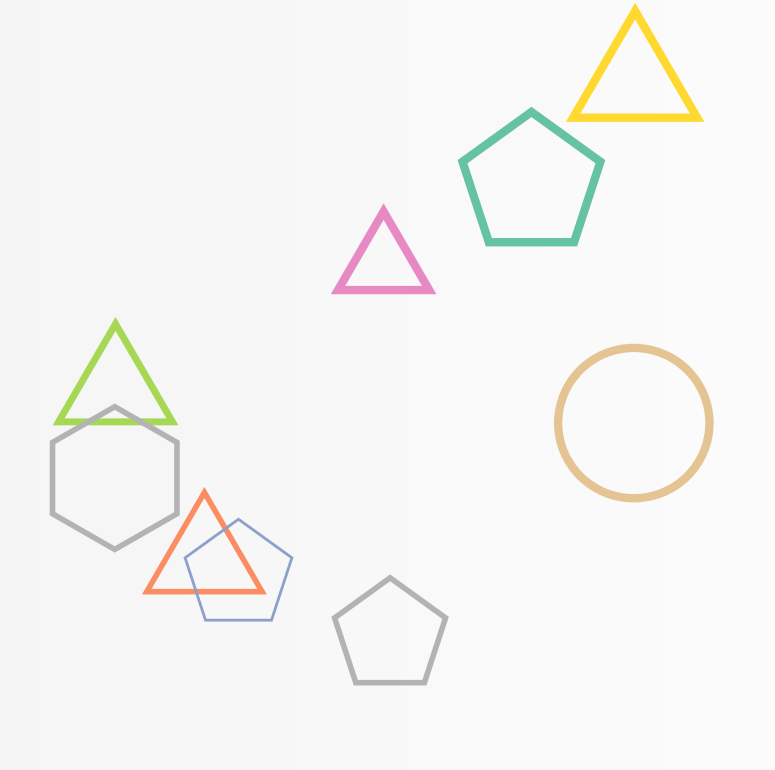[{"shape": "pentagon", "thickness": 3, "radius": 0.47, "center": [0.686, 0.761]}, {"shape": "triangle", "thickness": 2, "radius": 0.43, "center": [0.264, 0.275]}, {"shape": "pentagon", "thickness": 1, "radius": 0.36, "center": [0.308, 0.253]}, {"shape": "triangle", "thickness": 3, "radius": 0.34, "center": [0.495, 0.657]}, {"shape": "triangle", "thickness": 2.5, "radius": 0.42, "center": [0.149, 0.495]}, {"shape": "triangle", "thickness": 3, "radius": 0.46, "center": [0.82, 0.893]}, {"shape": "circle", "thickness": 3, "radius": 0.49, "center": [0.818, 0.451]}, {"shape": "pentagon", "thickness": 2, "radius": 0.38, "center": [0.503, 0.174]}, {"shape": "hexagon", "thickness": 2, "radius": 0.46, "center": [0.148, 0.379]}]